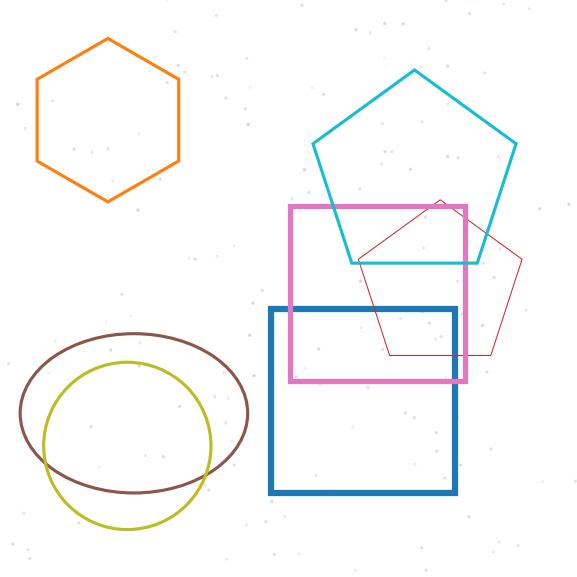[{"shape": "square", "thickness": 3, "radius": 0.8, "center": [0.628, 0.305]}, {"shape": "hexagon", "thickness": 1.5, "radius": 0.71, "center": [0.187, 0.791]}, {"shape": "pentagon", "thickness": 0.5, "radius": 0.75, "center": [0.762, 0.504]}, {"shape": "oval", "thickness": 1.5, "radius": 0.99, "center": [0.232, 0.283]}, {"shape": "square", "thickness": 2.5, "radius": 0.76, "center": [0.654, 0.491]}, {"shape": "circle", "thickness": 1.5, "radius": 0.72, "center": [0.22, 0.227]}, {"shape": "pentagon", "thickness": 1.5, "radius": 0.92, "center": [0.718, 0.693]}]